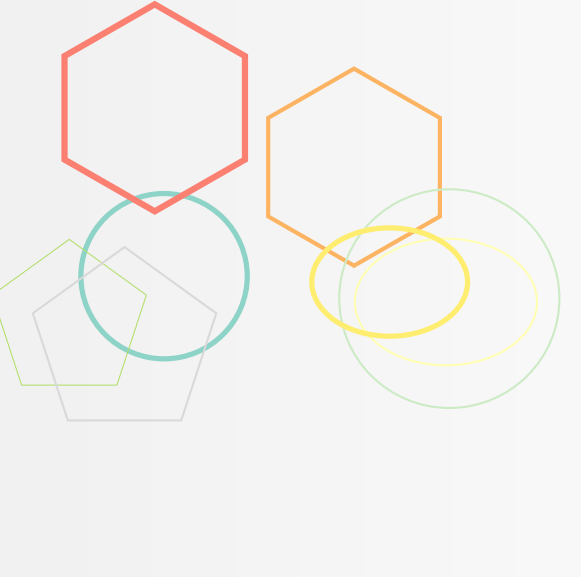[{"shape": "circle", "thickness": 2.5, "radius": 0.72, "center": [0.282, 0.521]}, {"shape": "oval", "thickness": 1, "radius": 0.78, "center": [0.767, 0.476]}, {"shape": "hexagon", "thickness": 3, "radius": 0.9, "center": [0.266, 0.812]}, {"shape": "hexagon", "thickness": 2, "radius": 0.85, "center": [0.609, 0.71]}, {"shape": "pentagon", "thickness": 0.5, "radius": 0.7, "center": [0.119, 0.445]}, {"shape": "pentagon", "thickness": 1, "radius": 0.83, "center": [0.214, 0.405]}, {"shape": "circle", "thickness": 1, "radius": 0.95, "center": [0.773, 0.482]}, {"shape": "oval", "thickness": 2.5, "radius": 0.67, "center": [0.67, 0.511]}]